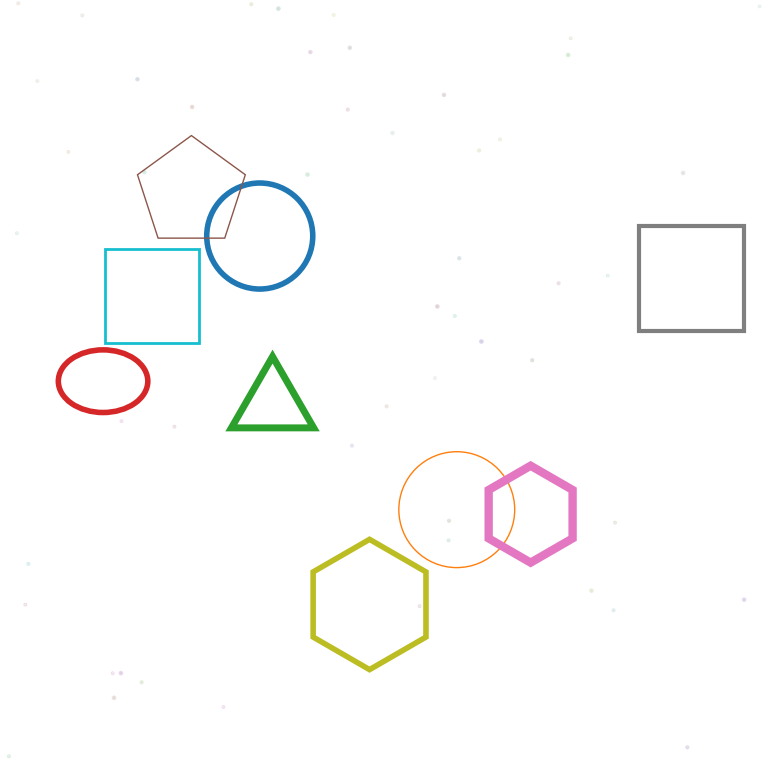[{"shape": "circle", "thickness": 2, "radius": 0.34, "center": [0.337, 0.693]}, {"shape": "circle", "thickness": 0.5, "radius": 0.38, "center": [0.593, 0.338]}, {"shape": "triangle", "thickness": 2.5, "radius": 0.31, "center": [0.354, 0.475]}, {"shape": "oval", "thickness": 2, "radius": 0.29, "center": [0.134, 0.505]}, {"shape": "pentagon", "thickness": 0.5, "radius": 0.37, "center": [0.249, 0.75]}, {"shape": "hexagon", "thickness": 3, "radius": 0.31, "center": [0.689, 0.332]}, {"shape": "square", "thickness": 1.5, "radius": 0.34, "center": [0.899, 0.638]}, {"shape": "hexagon", "thickness": 2, "radius": 0.42, "center": [0.48, 0.215]}, {"shape": "square", "thickness": 1, "radius": 0.31, "center": [0.197, 0.616]}]